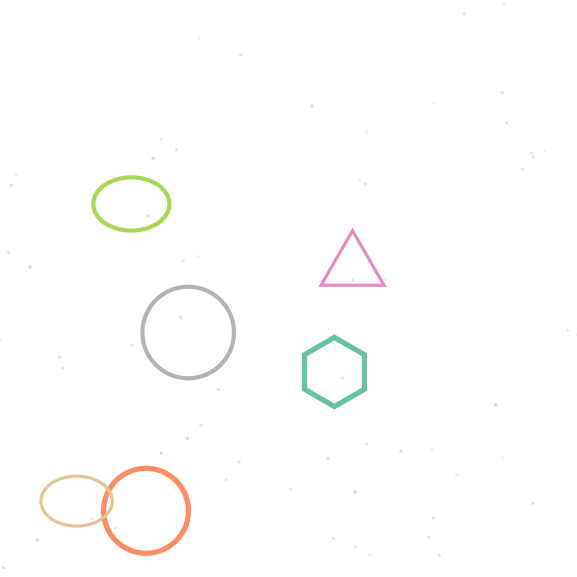[{"shape": "hexagon", "thickness": 2.5, "radius": 0.3, "center": [0.579, 0.355]}, {"shape": "circle", "thickness": 2.5, "radius": 0.37, "center": [0.253, 0.115]}, {"shape": "triangle", "thickness": 1.5, "radius": 0.31, "center": [0.61, 0.537]}, {"shape": "oval", "thickness": 2, "radius": 0.33, "center": [0.227, 0.646]}, {"shape": "oval", "thickness": 1.5, "radius": 0.31, "center": [0.133, 0.131]}, {"shape": "circle", "thickness": 2, "radius": 0.4, "center": [0.326, 0.423]}]